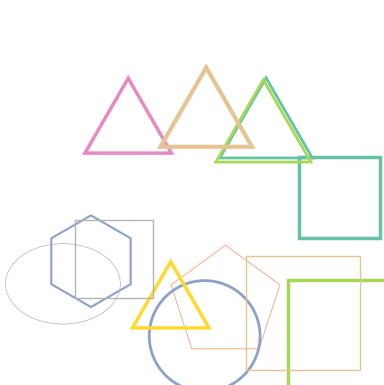[{"shape": "triangle", "thickness": 2, "radius": 0.69, "center": [0.691, 0.659]}, {"shape": "square", "thickness": 2.5, "radius": 0.53, "center": [0.881, 0.486]}, {"shape": "pentagon", "thickness": 0.5, "radius": 0.74, "center": [0.586, 0.214]}, {"shape": "circle", "thickness": 2, "radius": 0.72, "center": [0.532, 0.127]}, {"shape": "hexagon", "thickness": 1.5, "radius": 0.6, "center": [0.236, 0.321]}, {"shape": "triangle", "thickness": 2.5, "radius": 0.65, "center": [0.333, 0.667]}, {"shape": "square", "thickness": 2.5, "radius": 0.72, "center": [0.892, 0.129]}, {"shape": "triangle", "thickness": 2, "radius": 0.71, "center": [0.684, 0.65]}, {"shape": "triangle", "thickness": 2.5, "radius": 0.57, "center": [0.443, 0.206]}, {"shape": "square", "thickness": 1, "radius": 0.74, "center": [0.788, 0.186]}, {"shape": "triangle", "thickness": 3, "radius": 0.69, "center": [0.536, 0.687]}, {"shape": "oval", "thickness": 0.5, "radius": 0.75, "center": [0.163, 0.263]}, {"shape": "square", "thickness": 1, "radius": 0.51, "center": [0.295, 0.327]}]